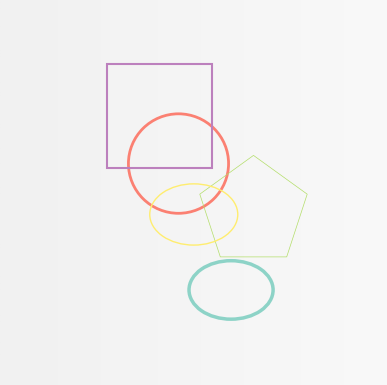[{"shape": "oval", "thickness": 2.5, "radius": 0.54, "center": [0.596, 0.247]}, {"shape": "circle", "thickness": 2, "radius": 0.65, "center": [0.461, 0.575]}, {"shape": "pentagon", "thickness": 0.5, "radius": 0.73, "center": [0.654, 0.451]}, {"shape": "square", "thickness": 1.5, "radius": 0.68, "center": [0.412, 0.699]}, {"shape": "oval", "thickness": 1, "radius": 0.57, "center": [0.5, 0.443]}]